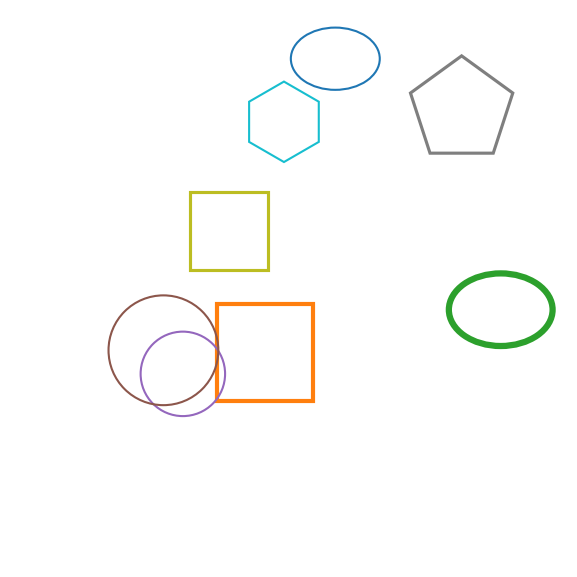[{"shape": "oval", "thickness": 1, "radius": 0.38, "center": [0.581, 0.897]}, {"shape": "square", "thickness": 2, "radius": 0.42, "center": [0.459, 0.388]}, {"shape": "oval", "thickness": 3, "radius": 0.45, "center": [0.867, 0.463]}, {"shape": "circle", "thickness": 1, "radius": 0.37, "center": [0.317, 0.352]}, {"shape": "circle", "thickness": 1, "radius": 0.48, "center": [0.283, 0.393]}, {"shape": "pentagon", "thickness": 1.5, "radius": 0.47, "center": [0.799, 0.809]}, {"shape": "square", "thickness": 1.5, "radius": 0.34, "center": [0.396, 0.599]}, {"shape": "hexagon", "thickness": 1, "radius": 0.35, "center": [0.492, 0.788]}]